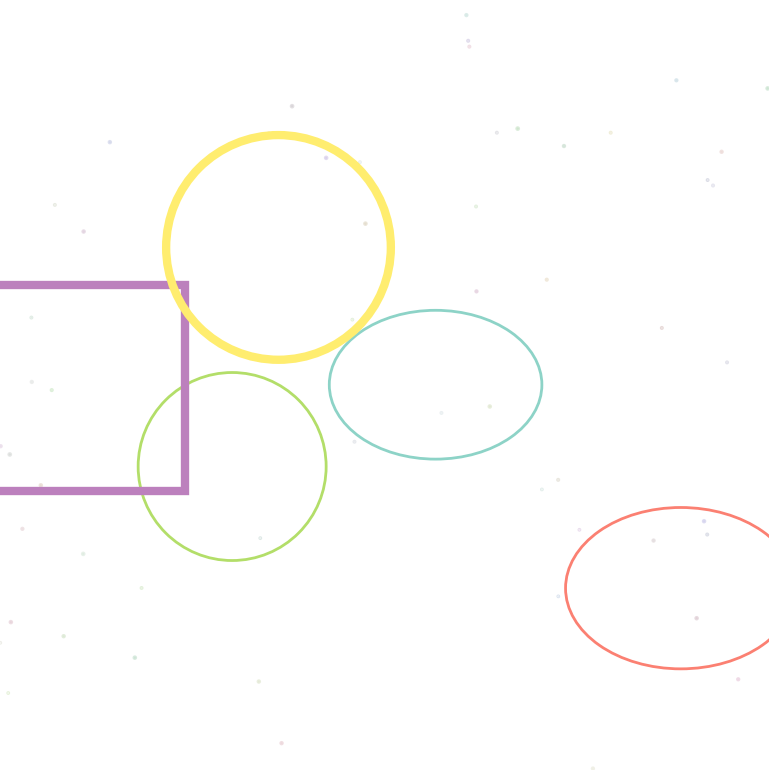[{"shape": "oval", "thickness": 1, "radius": 0.69, "center": [0.566, 0.5]}, {"shape": "oval", "thickness": 1, "radius": 0.75, "center": [0.884, 0.236]}, {"shape": "circle", "thickness": 1, "radius": 0.61, "center": [0.301, 0.394]}, {"shape": "square", "thickness": 3, "radius": 0.67, "center": [0.107, 0.496]}, {"shape": "circle", "thickness": 3, "radius": 0.73, "center": [0.362, 0.679]}]